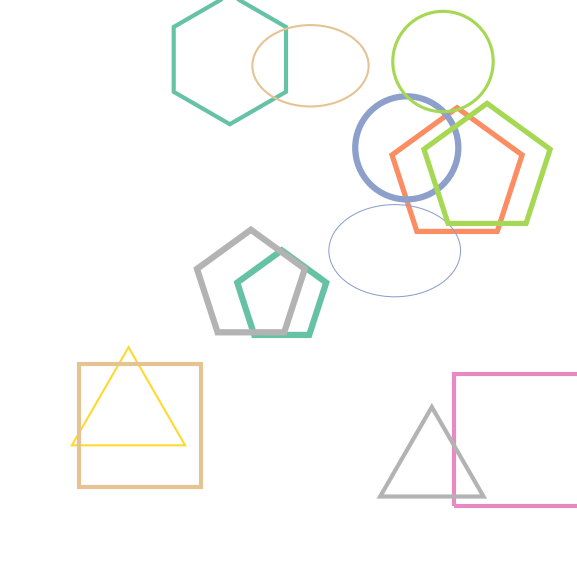[{"shape": "pentagon", "thickness": 3, "radius": 0.41, "center": [0.488, 0.485]}, {"shape": "hexagon", "thickness": 2, "radius": 0.56, "center": [0.398, 0.896]}, {"shape": "pentagon", "thickness": 2.5, "radius": 0.59, "center": [0.791, 0.694]}, {"shape": "oval", "thickness": 0.5, "radius": 0.57, "center": [0.683, 0.565]}, {"shape": "circle", "thickness": 3, "radius": 0.45, "center": [0.704, 0.743]}, {"shape": "square", "thickness": 2, "radius": 0.57, "center": [0.9, 0.237]}, {"shape": "pentagon", "thickness": 2.5, "radius": 0.57, "center": [0.843, 0.705]}, {"shape": "circle", "thickness": 1.5, "radius": 0.43, "center": [0.767, 0.893]}, {"shape": "triangle", "thickness": 1, "radius": 0.57, "center": [0.223, 0.285]}, {"shape": "square", "thickness": 2, "radius": 0.53, "center": [0.243, 0.263]}, {"shape": "oval", "thickness": 1, "radius": 0.5, "center": [0.538, 0.885]}, {"shape": "pentagon", "thickness": 3, "radius": 0.49, "center": [0.434, 0.503]}, {"shape": "triangle", "thickness": 2, "radius": 0.52, "center": [0.748, 0.191]}]